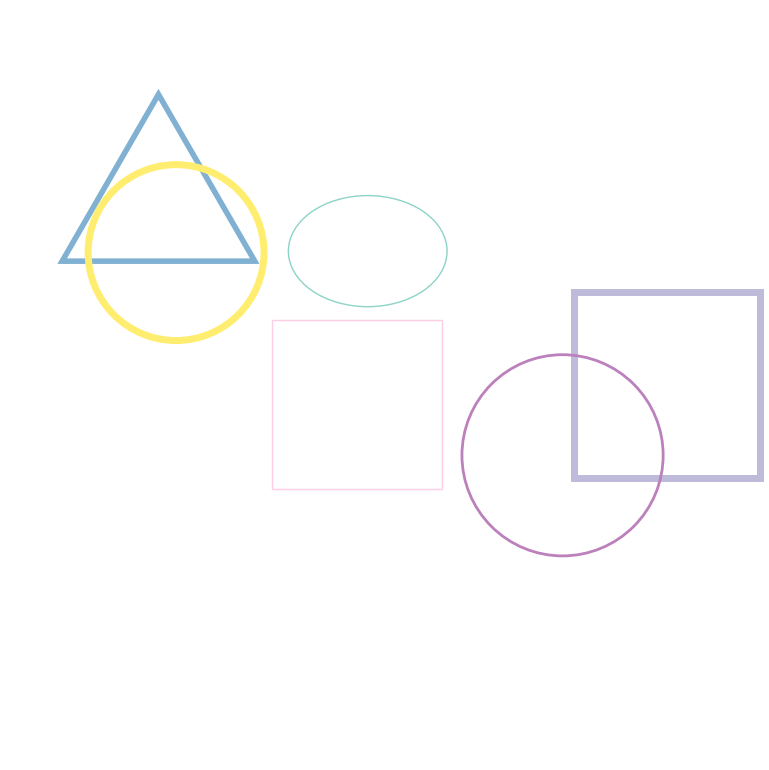[{"shape": "oval", "thickness": 0.5, "radius": 0.52, "center": [0.478, 0.674]}, {"shape": "square", "thickness": 2.5, "radius": 0.6, "center": [0.866, 0.5]}, {"shape": "triangle", "thickness": 2, "radius": 0.72, "center": [0.206, 0.733]}, {"shape": "square", "thickness": 0.5, "radius": 0.55, "center": [0.464, 0.475]}, {"shape": "circle", "thickness": 1, "radius": 0.65, "center": [0.731, 0.409]}, {"shape": "circle", "thickness": 2.5, "radius": 0.57, "center": [0.229, 0.672]}]